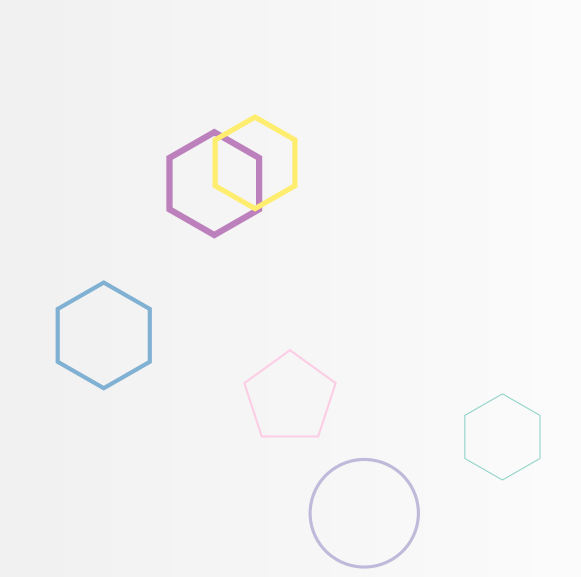[{"shape": "hexagon", "thickness": 0.5, "radius": 0.37, "center": [0.864, 0.243]}, {"shape": "circle", "thickness": 1.5, "radius": 0.47, "center": [0.627, 0.11]}, {"shape": "hexagon", "thickness": 2, "radius": 0.46, "center": [0.178, 0.418]}, {"shape": "pentagon", "thickness": 1, "radius": 0.41, "center": [0.499, 0.31]}, {"shape": "hexagon", "thickness": 3, "radius": 0.45, "center": [0.369, 0.681]}, {"shape": "hexagon", "thickness": 2.5, "radius": 0.4, "center": [0.439, 0.717]}]